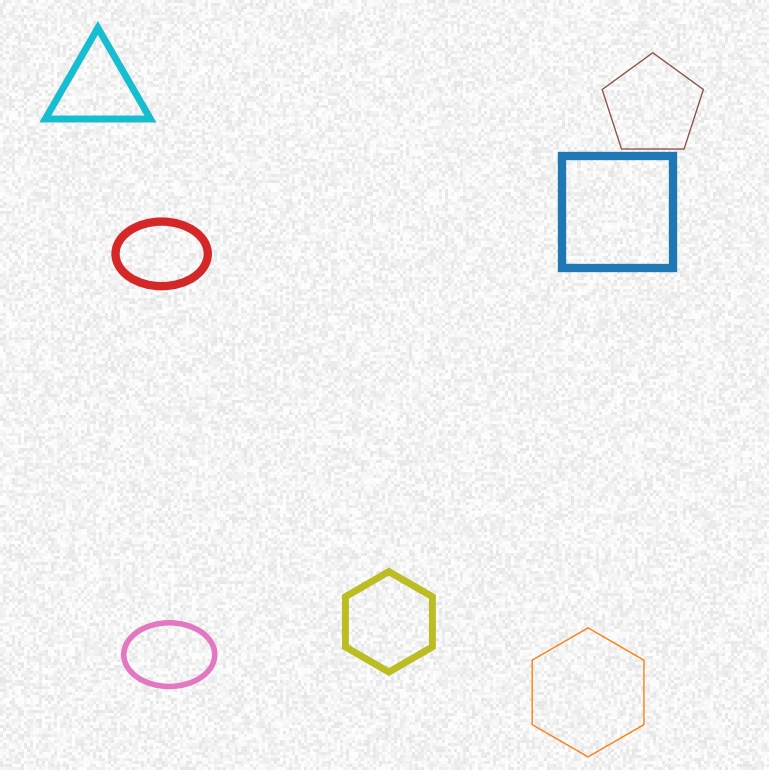[{"shape": "square", "thickness": 3, "radius": 0.36, "center": [0.802, 0.725]}, {"shape": "hexagon", "thickness": 0.5, "radius": 0.42, "center": [0.764, 0.101]}, {"shape": "oval", "thickness": 3, "radius": 0.3, "center": [0.21, 0.67]}, {"shape": "pentagon", "thickness": 0.5, "radius": 0.35, "center": [0.848, 0.862]}, {"shape": "oval", "thickness": 2, "radius": 0.3, "center": [0.22, 0.15]}, {"shape": "hexagon", "thickness": 2.5, "radius": 0.33, "center": [0.505, 0.192]}, {"shape": "triangle", "thickness": 2.5, "radius": 0.39, "center": [0.127, 0.885]}]